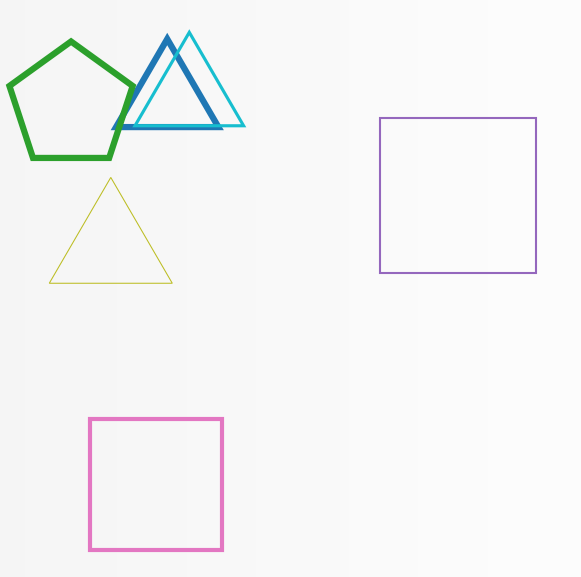[{"shape": "triangle", "thickness": 3, "radius": 0.51, "center": [0.288, 0.83]}, {"shape": "pentagon", "thickness": 3, "radius": 0.56, "center": [0.122, 0.816]}, {"shape": "square", "thickness": 1, "radius": 0.67, "center": [0.787, 0.661]}, {"shape": "square", "thickness": 2, "radius": 0.57, "center": [0.268, 0.161]}, {"shape": "triangle", "thickness": 0.5, "radius": 0.61, "center": [0.191, 0.57]}, {"shape": "triangle", "thickness": 1.5, "radius": 0.54, "center": [0.326, 0.835]}]